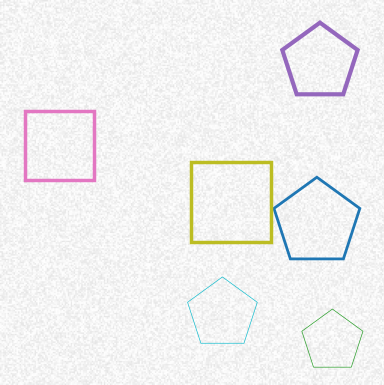[{"shape": "pentagon", "thickness": 2, "radius": 0.59, "center": [0.823, 0.422]}, {"shape": "pentagon", "thickness": 0.5, "radius": 0.42, "center": [0.863, 0.114]}, {"shape": "pentagon", "thickness": 3, "radius": 0.51, "center": [0.831, 0.838]}, {"shape": "square", "thickness": 2.5, "radius": 0.45, "center": [0.154, 0.621]}, {"shape": "square", "thickness": 2.5, "radius": 0.52, "center": [0.601, 0.476]}, {"shape": "pentagon", "thickness": 0.5, "radius": 0.48, "center": [0.578, 0.185]}]